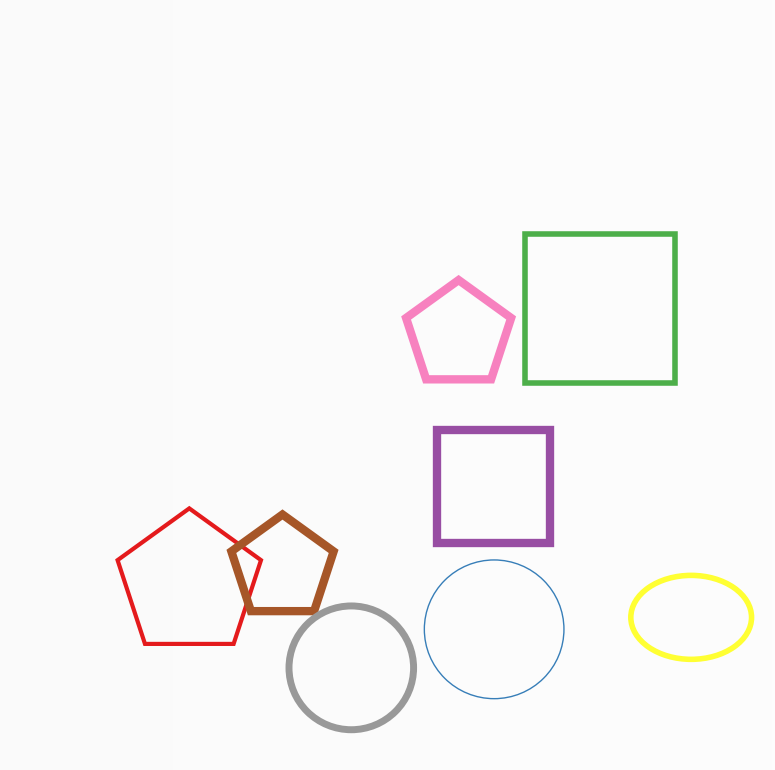[{"shape": "pentagon", "thickness": 1.5, "radius": 0.49, "center": [0.244, 0.242]}, {"shape": "circle", "thickness": 0.5, "radius": 0.45, "center": [0.638, 0.183]}, {"shape": "square", "thickness": 2, "radius": 0.48, "center": [0.774, 0.6]}, {"shape": "square", "thickness": 3, "radius": 0.37, "center": [0.637, 0.368]}, {"shape": "oval", "thickness": 2, "radius": 0.39, "center": [0.892, 0.198]}, {"shape": "pentagon", "thickness": 3, "radius": 0.35, "center": [0.365, 0.262]}, {"shape": "pentagon", "thickness": 3, "radius": 0.36, "center": [0.592, 0.565]}, {"shape": "circle", "thickness": 2.5, "radius": 0.4, "center": [0.453, 0.133]}]